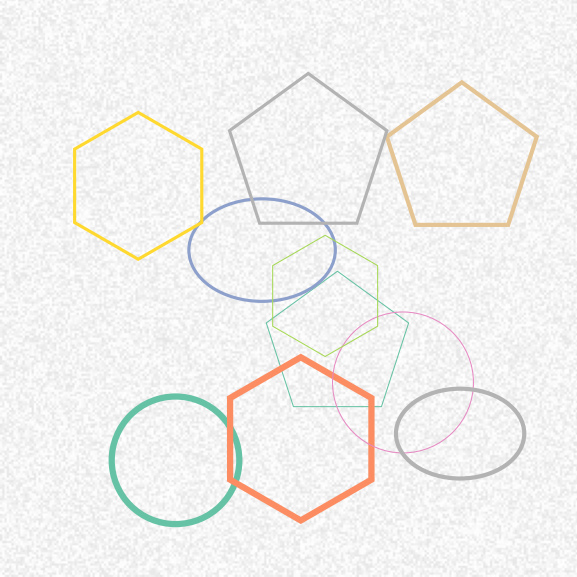[{"shape": "circle", "thickness": 3, "radius": 0.55, "center": [0.304, 0.202]}, {"shape": "pentagon", "thickness": 0.5, "radius": 0.65, "center": [0.584, 0.4]}, {"shape": "hexagon", "thickness": 3, "radius": 0.71, "center": [0.521, 0.239]}, {"shape": "oval", "thickness": 1.5, "radius": 0.63, "center": [0.454, 0.566]}, {"shape": "circle", "thickness": 0.5, "radius": 0.61, "center": [0.698, 0.337]}, {"shape": "hexagon", "thickness": 0.5, "radius": 0.52, "center": [0.563, 0.487]}, {"shape": "hexagon", "thickness": 1.5, "radius": 0.64, "center": [0.239, 0.677]}, {"shape": "pentagon", "thickness": 2, "radius": 0.68, "center": [0.8, 0.72]}, {"shape": "oval", "thickness": 2, "radius": 0.56, "center": [0.797, 0.248]}, {"shape": "pentagon", "thickness": 1.5, "radius": 0.72, "center": [0.534, 0.729]}]